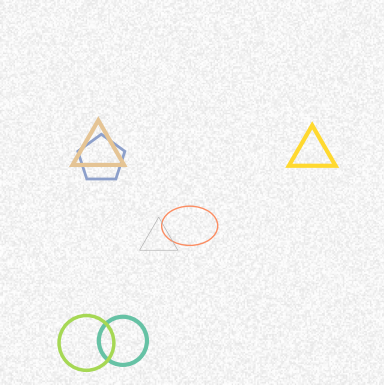[{"shape": "circle", "thickness": 3, "radius": 0.31, "center": [0.319, 0.115]}, {"shape": "oval", "thickness": 1, "radius": 0.36, "center": [0.493, 0.414]}, {"shape": "pentagon", "thickness": 2, "radius": 0.32, "center": [0.263, 0.587]}, {"shape": "circle", "thickness": 2.5, "radius": 0.36, "center": [0.225, 0.109]}, {"shape": "triangle", "thickness": 3, "radius": 0.35, "center": [0.811, 0.604]}, {"shape": "triangle", "thickness": 3, "radius": 0.39, "center": [0.255, 0.61]}, {"shape": "triangle", "thickness": 0.5, "radius": 0.29, "center": [0.412, 0.379]}]